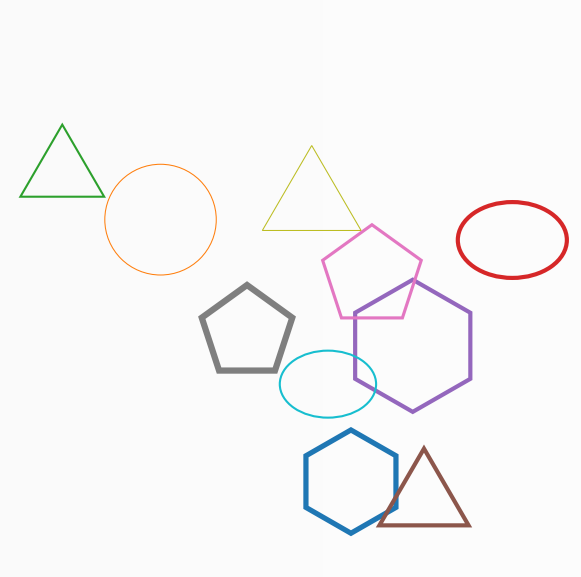[{"shape": "hexagon", "thickness": 2.5, "radius": 0.45, "center": [0.604, 0.165]}, {"shape": "circle", "thickness": 0.5, "radius": 0.48, "center": [0.276, 0.619]}, {"shape": "triangle", "thickness": 1, "radius": 0.42, "center": [0.107, 0.7]}, {"shape": "oval", "thickness": 2, "radius": 0.47, "center": [0.881, 0.584]}, {"shape": "hexagon", "thickness": 2, "radius": 0.57, "center": [0.71, 0.4]}, {"shape": "triangle", "thickness": 2, "radius": 0.44, "center": [0.729, 0.134]}, {"shape": "pentagon", "thickness": 1.5, "radius": 0.45, "center": [0.64, 0.521]}, {"shape": "pentagon", "thickness": 3, "radius": 0.41, "center": [0.425, 0.424]}, {"shape": "triangle", "thickness": 0.5, "radius": 0.49, "center": [0.536, 0.649]}, {"shape": "oval", "thickness": 1, "radius": 0.41, "center": [0.564, 0.334]}]